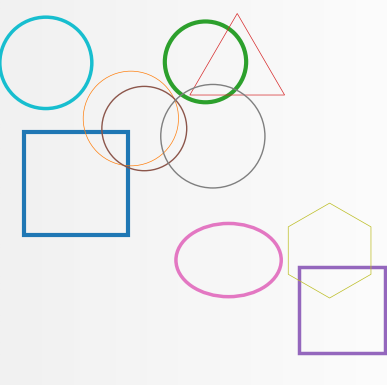[{"shape": "square", "thickness": 3, "radius": 0.67, "center": [0.196, 0.522]}, {"shape": "circle", "thickness": 0.5, "radius": 0.61, "center": [0.338, 0.692]}, {"shape": "circle", "thickness": 3, "radius": 0.52, "center": [0.53, 0.839]}, {"shape": "triangle", "thickness": 0.5, "radius": 0.71, "center": [0.612, 0.824]}, {"shape": "square", "thickness": 2.5, "radius": 0.56, "center": [0.882, 0.194]}, {"shape": "circle", "thickness": 1, "radius": 0.55, "center": [0.372, 0.666]}, {"shape": "oval", "thickness": 2.5, "radius": 0.68, "center": [0.59, 0.324]}, {"shape": "circle", "thickness": 1, "radius": 0.67, "center": [0.549, 0.646]}, {"shape": "hexagon", "thickness": 0.5, "radius": 0.62, "center": [0.851, 0.349]}, {"shape": "circle", "thickness": 2.5, "radius": 0.59, "center": [0.118, 0.837]}]